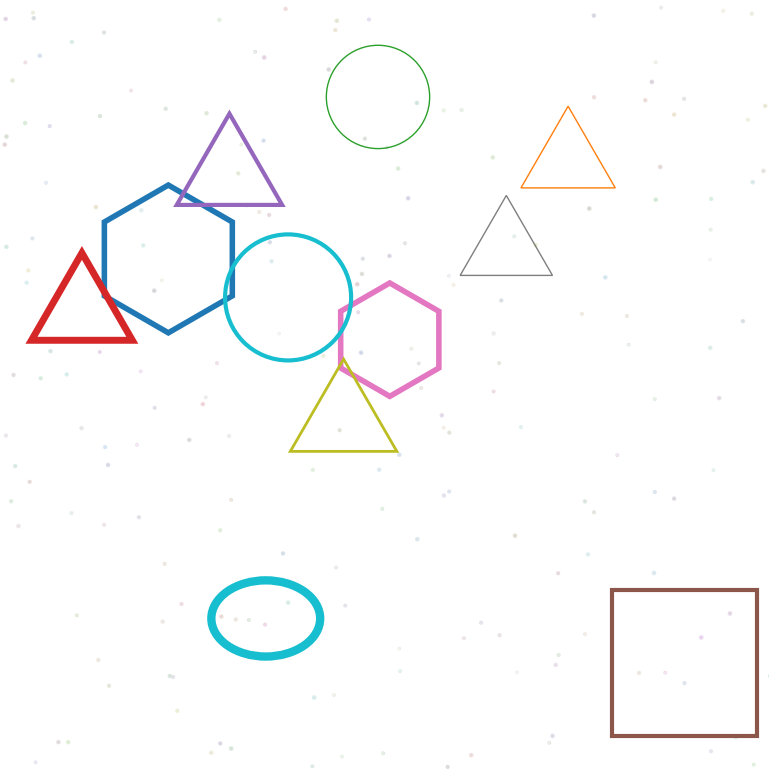[{"shape": "hexagon", "thickness": 2, "radius": 0.48, "center": [0.219, 0.664]}, {"shape": "triangle", "thickness": 0.5, "radius": 0.35, "center": [0.738, 0.791]}, {"shape": "circle", "thickness": 0.5, "radius": 0.34, "center": [0.491, 0.874]}, {"shape": "triangle", "thickness": 2.5, "radius": 0.38, "center": [0.106, 0.596]}, {"shape": "triangle", "thickness": 1.5, "radius": 0.4, "center": [0.298, 0.773]}, {"shape": "square", "thickness": 1.5, "radius": 0.47, "center": [0.889, 0.139]}, {"shape": "hexagon", "thickness": 2, "radius": 0.37, "center": [0.506, 0.559]}, {"shape": "triangle", "thickness": 0.5, "radius": 0.35, "center": [0.658, 0.677]}, {"shape": "triangle", "thickness": 1, "radius": 0.4, "center": [0.446, 0.454]}, {"shape": "oval", "thickness": 3, "radius": 0.35, "center": [0.345, 0.197]}, {"shape": "circle", "thickness": 1.5, "radius": 0.41, "center": [0.374, 0.614]}]